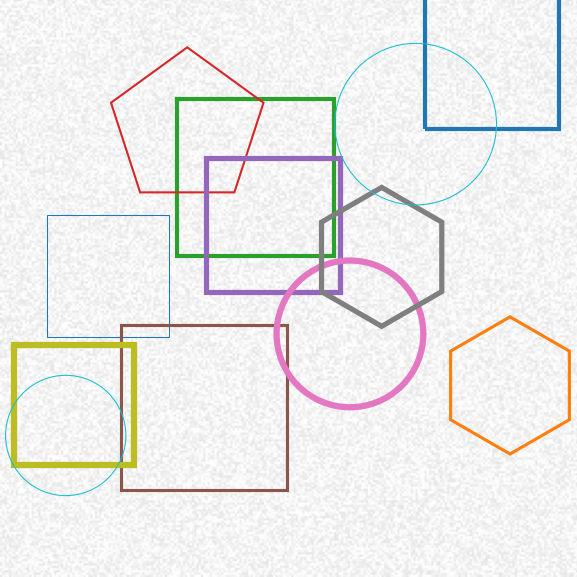[{"shape": "square", "thickness": 0.5, "radius": 0.53, "center": [0.187, 0.521]}, {"shape": "square", "thickness": 2, "radius": 0.58, "center": [0.852, 0.892]}, {"shape": "hexagon", "thickness": 1.5, "radius": 0.59, "center": [0.883, 0.332]}, {"shape": "square", "thickness": 2, "radius": 0.68, "center": [0.442, 0.691]}, {"shape": "pentagon", "thickness": 1, "radius": 0.69, "center": [0.324, 0.778]}, {"shape": "square", "thickness": 2.5, "radius": 0.58, "center": [0.473, 0.609]}, {"shape": "square", "thickness": 1.5, "radius": 0.72, "center": [0.353, 0.294]}, {"shape": "circle", "thickness": 3, "radius": 0.64, "center": [0.606, 0.421]}, {"shape": "hexagon", "thickness": 2.5, "radius": 0.6, "center": [0.661, 0.554]}, {"shape": "square", "thickness": 3, "radius": 0.52, "center": [0.128, 0.298]}, {"shape": "circle", "thickness": 0.5, "radius": 0.7, "center": [0.72, 0.784]}, {"shape": "circle", "thickness": 0.5, "radius": 0.52, "center": [0.114, 0.245]}]